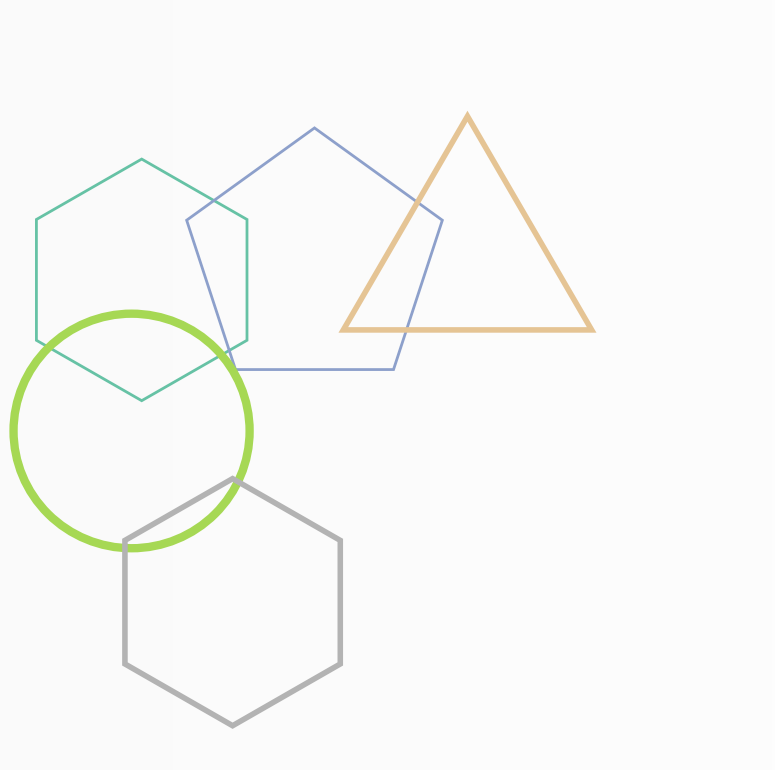[{"shape": "hexagon", "thickness": 1, "radius": 0.78, "center": [0.183, 0.637]}, {"shape": "pentagon", "thickness": 1, "radius": 0.87, "center": [0.406, 0.66]}, {"shape": "circle", "thickness": 3, "radius": 0.76, "center": [0.17, 0.44]}, {"shape": "triangle", "thickness": 2, "radius": 0.92, "center": [0.603, 0.664]}, {"shape": "hexagon", "thickness": 2, "radius": 0.8, "center": [0.3, 0.218]}]